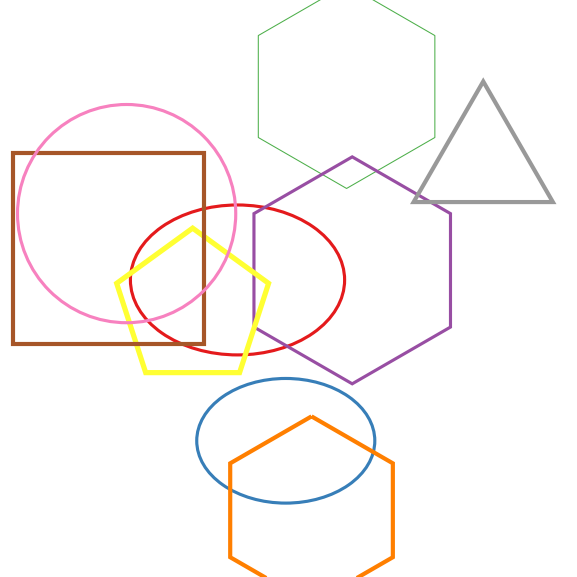[{"shape": "oval", "thickness": 1.5, "radius": 0.93, "center": [0.411, 0.514]}, {"shape": "oval", "thickness": 1.5, "radius": 0.77, "center": [0.495, 0.236]}, {"shape": "hexagon", "thickness": 0.5, "radius": 0.88, "center": [0.6, 0.849]}, {"shape": "hexagon", "thickness": 1.5, "radius": 0.98, "center": [0.61, 0.531]}, {"shape": "hexagon", "thickness": 2, "radius": 0.81, "center": [0.539, 0.116]}, {"shape": "pentagon", "thickness": 2.5, "radius": 0.69, "center": [0.334, 0.466]}, {"shape": "square", "thickness": 2, "radius": 0.83, "center": [0.188, 0.569]}, {"shape": "circle", "thickness": 1.5, "radius": 0.94, "center": [0.219, 0.629]}, {"shape": "triangle", "thickness": 2, "radius": 0.7, "center": [0.837, 0.719]}]